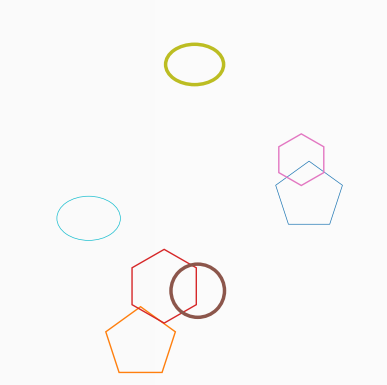[{"shape": "pentagon", "thickness": 0.5, "radius": 0.45, "center": [0.798, 0.491]}, {"shape": "pentagon", "thickness": 1, "radius": 0.47, "center": [0.363, 0.109]}, {"shape": "hexagon", "thickness": 1, "radius": 0.48, "center": [0.424, 0.257]}, {"shape": "circle", "thickness": 2.5, "radius": 0.35, "center": [0.51, 0.245]}, {"shape": "hexagon", "thickness": 1, "radius": 0.34, "center": [0.778, 0.585]}, {"shape": "oval", "thickness": 2.5, "radius": 0.37, "center": [0.502, 0.833]}, {"shape": "oval", "thickness": 0.5, "radius": 0.41, "center": [0.229, 0.433]}]